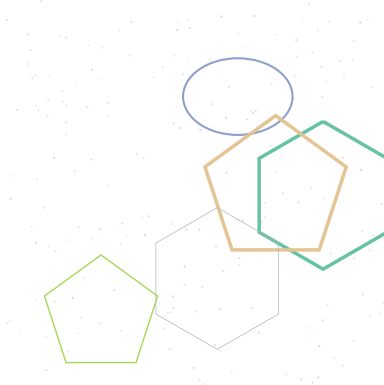[{"shape": "hexagon", "thickness": 2.5, "radius": 0.96, "center": [0.839, 0.493]}, {"shape": "oval", "thickness": 1.5, "radius": 0.71, "center": [0.618, 0.749]}, {"shape": "pentagon", "thickness": 1, "radius": 0.77, "center": [0.262, 0.183]}, {"shape": "pentagon", "thickness": 2.5, "radius": 0.96, "center": [0.716, 0.507]}, {"shape": "hexagon", "thickness": 0.5, "radius": 0.92, "center": [0.564, 0.277]}]